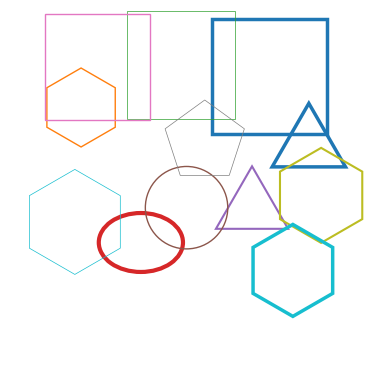[{"shape": "triangle", "thickness": 2.5, "radius": 0.55, "center": [0.802, 0.622]}, {"shape": "square", "thickness": 2.5, "radius": 0.75, "center": [0.701, 0.802]}, {"shape": "hexagon", "thickness": 1, "radius": 0.51, "center": [0.211, 0.721]}, {"shape": "square", "thickness": 0.5, "radius": 0.7, "center": [0.469, 0.831]}, {"shape": "oval", "thickness": 3, "radius": 0.55, "center": [0.366, 0.37]}, {"shape": "triangle", "thickness": 1.5, "radius": 0.54, "center": [0.655, 0.46]}, {"shape": "circle", "thickness": 1, "radius": 0.54, "center": [0.485, 0.461]}, {"shape": "square", "thickness": 1, "radius": 0.68, "center": [0.253, 0.826]}, {"shape": "pentagon", "thickness": 0.5, "radius": 0.54, "center": [0.532, 0.632]}, {"shape": "hexagon", "thickness": 1.5, "radius": 0.62, "center": [0.834, 0.493]}, {"shape": "hexagon", "thickness": 2.5, "radius": 0.6, "center": [0.761, 0.298]}, {"shape": "hexagon", "thickness": 0.5, "radius": 0.68, "center": [0.194, 0.424]}]